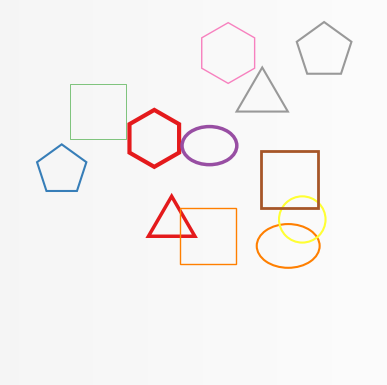[{"shape": "triangle", "thickness": 2.5, "radius": 0.35, "center": [0.443, 0.421]}, {"shape": "hexagon", "thickness": 3, "radius": 0.37, "center": [0.398, 0.641]}, {"shape": "pentagon", "thickness": 1.5, "radius": 0.33, "center": [0.159, 0.558]}, {"shape": "square", "thickness": 0.5, "radius": 0.36, "center": [0.253, 0.711]}, {"shape": "oval", "thickness": 2.5, "radius": 0.35, "center": [0.54, 0.622]}, {"shape": "square", "thickness": 1, "radius": 0.36, "center": [0.536, 0.388]}, {"shape": "oval", "thickness": 1.5, "radius": 0.41, "center": [0.744, 0.361]}, {"shape": "circle", "thickness": 1.5, "radius": 0.3, "center": [0.78, 0.43]}, {"shape": "square", "thickness": 2, "radius": 0.37, "center": [0.747, 0.534]}, {"shape": "hexagon", "thickness": 1, "radius": 0.39, "center": [0.589, 0.862]}, {"shape": "pentagon", "thickness": 1.5, "radius": 0.37, "center": [0.836, 0.869]}, {"shape": "triangle", "thickness": 1.5, "radius": 0.38, "center": [0.677, 0.748]}]